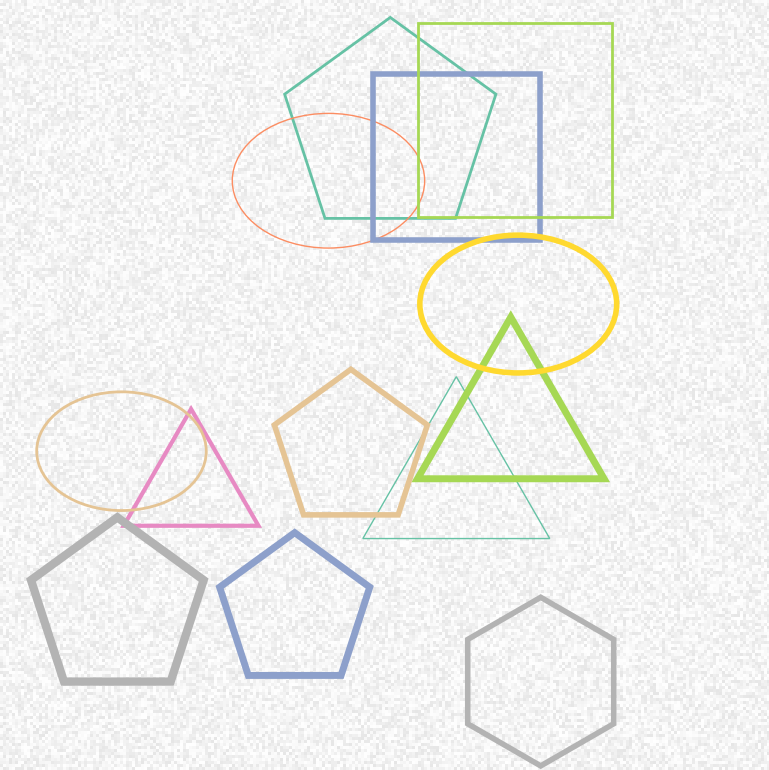[{"shape": "pentagon", "thickness": 1, "radius": 0.72, "center": [0.507, 0.833]}, {"shape": "triangle", "thickness": 0.5, "radius": 0.7, "center": [0.593, 0.371]}, {"shape": "oval", "thickness": 0.5, "radius": 0.62, "center": [0.427, 0.765]}, {"shape": "pentagon", "thickness": 2.5, "radius": 0.51, "center": [0.383, 0.206]}, {"shape": "square", "thickness": 2, "radius": 0.54, "center": [0.593, 0.796]}, {"shape": "triangle", "thickness": 1.5, "radius": 0.51, "center": [0.248, 0.368]}, {"shape": "square", "thickness": 1, "radius": 0.63, "center": [0.669, 0.844]}, {"shape": "triangle", "thickness": 2.5, "radius": 0.7, "center": [0.663, 0.448]}, {"shape": "oval", "thickness": 2, "radius": 0.64, "center": [0.673, 0.605]}, {"shape": "oval", "thickness": 1, "radius": 0.55, "center": [0.158, 0.414]}, {"shape": "pentagon", "thickness": 2, "radius": 0.52, "center": [0.456, 0.416]}, {"shape": "pentagon", "thickness": 3, "radius": 0.59, "center": [0.152, 0.21]}, {"shape": "hexagon", "thickness": 2, "radius": 0.55, "center": [0.702, 0.115]}]